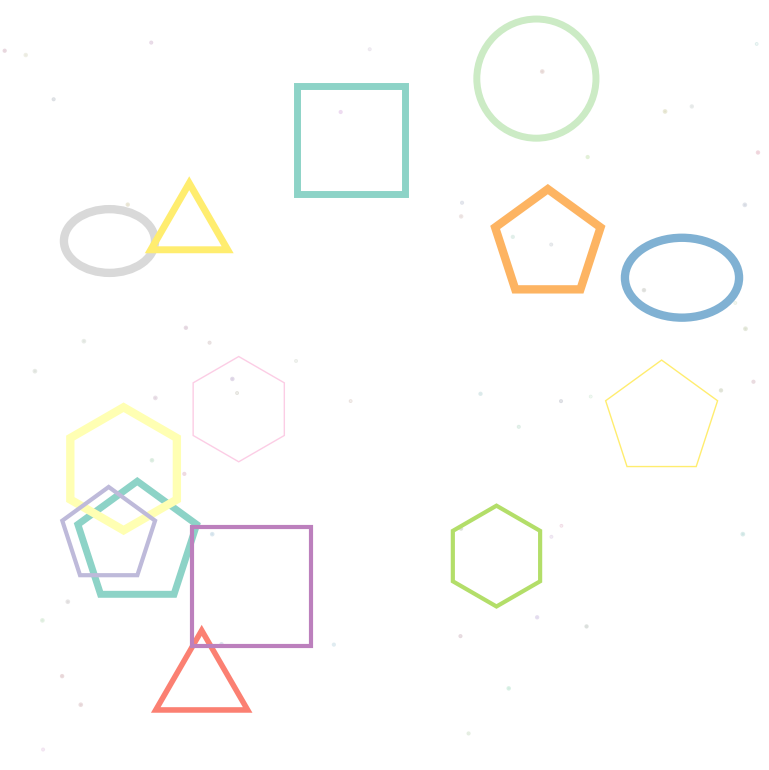[{"shape": "square", "thickness": 2.5, "radius": 0.35, "center": [0.456, 0.818]}, {"shape": "pentagon", "thickness": 2.5, "radius": 0.41, "center": [0.178, 0.294]}, {"shape": "hexagon", "thickness": 3, "radius": 0.4, "center": [0.161, 0.391]}, {"shape": "pentagon", "thickness": 1.5, "radius": 0.32, "center": [0.141, 0.304]}, {"shape": "triangle", "thickness": 2, "radius": 0.34, "center": [0.262, 0.112]}, {"shape": "oval", "thickness": 3, "radius": 0.37, "center": [0.886, 0.639]}, {"shape": "pentagon", "thickness": 3, "radius": 0.36, "center": [0.711, 0.682]}, {"shape": "hexagon", "thickness": 1.5, "radius": 0.33, "center": [0.645, 0.278]}, {"shape": "hexagon", "thickness": 0.5, "radius": 0.34, "center": [0.31, 0.469]}, {"shape": "oval", "thickness": 3, "radius": 0.3, "center": [0.142, 0.687]}, {"shape": "square", "thickness": 1.5, "radius": 0.39, "center": [0.327, 0.239]}, {"shape": "circle", "thickness": 2.5, "radius": 0.39, "center": [0.697, 0.898]}, {"shape": "pentagon", "thickness": 0.5, "radius": 0.38, "center": [0.859, 0.456]}, {"shape": "triangle", "thickness": 2.5, "radius": 0.29, "center": [0.246, 0.704]}]